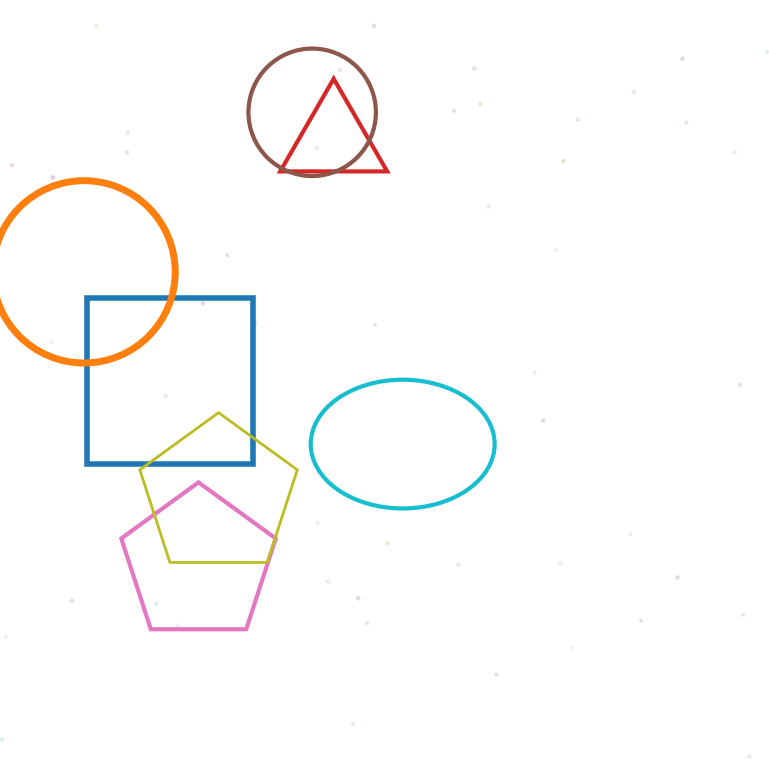[{"shape": "square", "thickness": 2, "radius": 0.54, "center": [0.221, 0.505]}, {"shape": "circle", "thickness": 2.5, "radius": 0.59, "center": [0.109, 0.647]}, {"shape": "triangle", "thickness": 1.5, "radius": 0.4, "center": [0.433, 0.817]}, {"shape": "circle", "thickness": 1.5, "radius": 0.41, "center": [0.405, 0.854]}, {"shape": "pentagon", "thickness": 1.5, "radius": 0.53, "center": [0.258, 0.268]}, {"shape": "pentagon", "thickness": 1, "radius": 0.54, "center": [0.284, 0.357]}, {"shape": "oval", "thickness": 1.5, "radius": 0.6, "center": [0.523, 0.423]}]